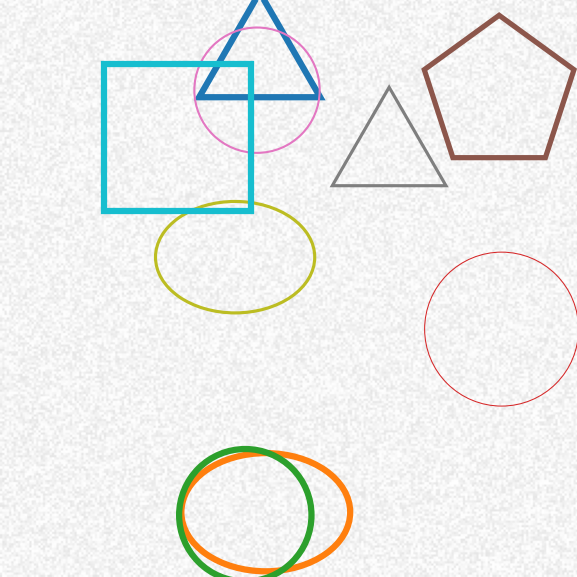[{"shape": "triangle", "thickness": 3, "radius": 0.61, "center": [0.45, 0.891]}, {"shape": "oval", "thickness": 3, "radius": 0.73, "center": [0.46, 0.112]}, {"shape": "circle", "thickness": 3, "radius": 0.57, "center": [0.425, 0.107]}, {"shape": "circle", "thickness": 0.5, "radius": 0.67, "center": [0.869, 0.429]}, {"shape": "pentagon", "thickness": 2.5, "radius": 0.68, "center": [0.864, 0.836]}, {"shape": "circle", "thickness": 1, "radius": 0.54, "center": [0.445, 0.843]}, {"shape": "triangle", "thickness": 1.5, "radius": 0.57, "center": [0.674, 0.734]}, {"shape": "oval", "thickness": 1.5, "radius": 0.69, "center": [0.407, 0.554]}, {"shape": "square", "thickness": 3, "radius": 0.64, "center": [0.307, 0.76]}]